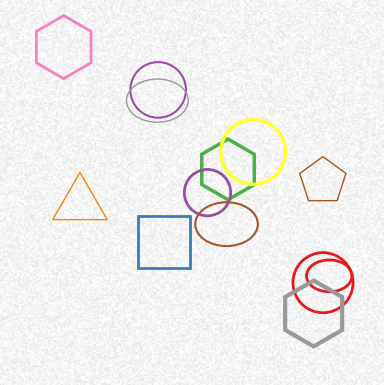[{"shape": "circle", "thickness": 2, "radius": 0.39, "center": [0.839, 0.266]}, {"shape": "oval", "thickness": 2, "radius": 0.3, "center": [0.855, 0.284]}, {"shape": "square", "thickness": 2, "radius": 0.34, "center": [0.427, 0.372]}, {"shape": "hexagon", "thickness": 2.5, "radius": 0.39, "center": [0.592, 0.56]}, {"shape": "circle", "thickness": 1.5, "radius": 0.36, "center": [0.411, 0.766]}, {"shape": "circle", "thickness": 2, "radius": 0.3, "center": [0.539, 0.5]}, {"shape": "triangle", "thickness": 1, "radius": 0.41, "center": [0.208, 0.47]}, {"shape": "circle", "thickness": 2.5, "radius": 0.42, "center": [0.658, 0.605]}, {"shape": "oval", "thickness": 1.5, "radius": 0.41, "center": [0.588, 0.418]}, {"shape": "pentagon", "thickness": 1, "radius": 0.32, "center": [0.839, 0.53]}, {"shape": "hexagon", "thickness": 2, "radius": 0.41, "center": [0.165, 0.878]}, {"shape": "hexagon", "thickness": 3, "radius": 0.43, "center": [0.815, 0.186]}, {"shape": "oval", "thickness": 1, "radius": 0.4, "center": [0.409, 0.739]}]